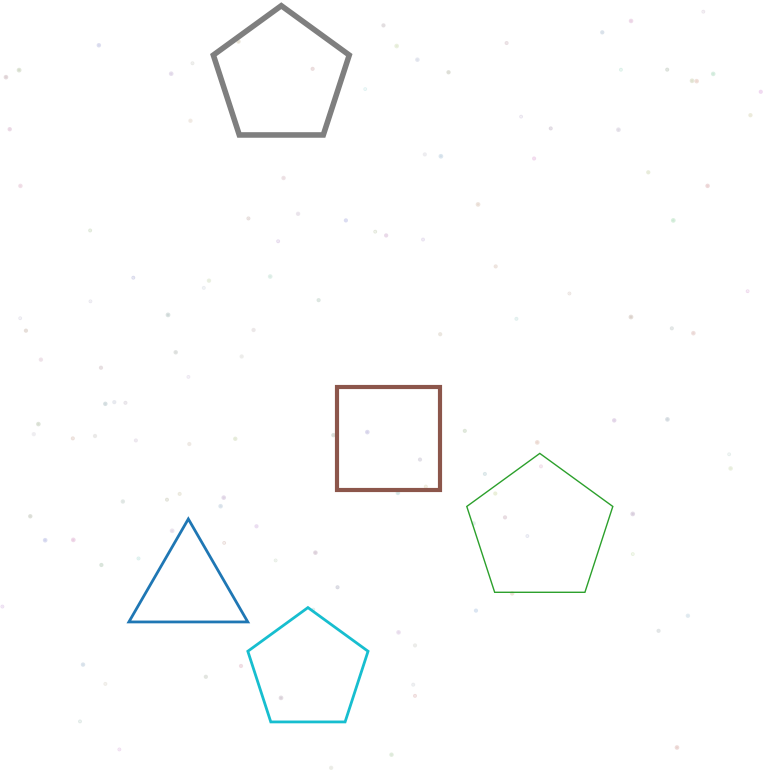[{"shape": "triangle", "thickness": 1, "radius": 0.45, "center": [0.245, 0.237]}, {"shape": "pentagon", "thickness": 0.5, "radius": 0.5, "center": [0.701, 0.311]}, {"shape": "square", "thickness": 1.5, "radius": 0.33, "center": [0.505, 0.43]}, {"shape": "pentagon", "thickness": 2, "radius": 0.46, "center": [0.365, 0.9]}, {"shape": "pentagon", "thickness": 1, "radius": 0.41, "center": [0.4, 0.129]}]